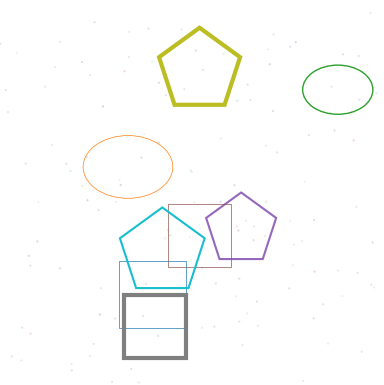[{"shape": "square", "thickness": 0.5, "radius": 0.44, "center": [0.396, 0.236]}, {"shape": "oval", "thickness": 0.5, "radius": 0.58, "center": [0.332, 0.566]}, {"shape": "oval", "thickness": 1, "radius": 0.46, "center": [0.877, 0.767]}, {"shape": "pentagon", "thickness": 1.5, "radius": 0.48, "center": [0.626, 0.404]}, {"shape": "square", "thickness": 0.5, "radius": 0.4, "center": [0.518, 0.389]}, {"shape": "square", "thickness": 3, "radius": 0.41, "center": [0.402, 0.152]}, {"shape": "pentagon", "thickness": 3, "radius": 0.55, "center": [0.518, 0.817]}, {"shape": "pentagon", "thickness": 1.5, "radius": 0.58, "center": [0.422, 0.345]}]